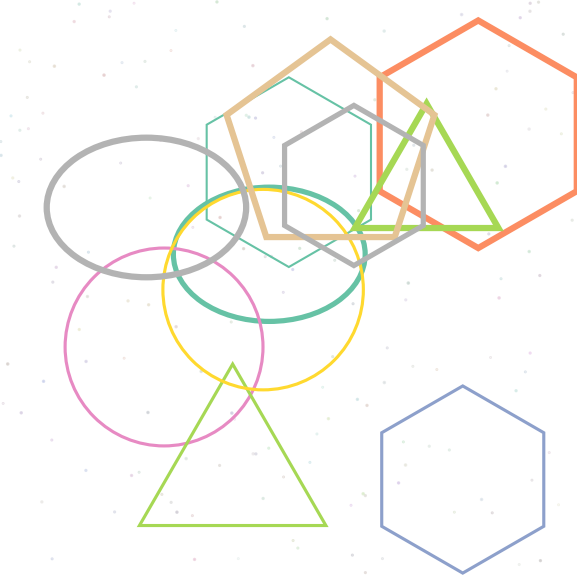[{"shape": "oval", "thickness": 2.5, "radius": 0.83, "center": [0.466, 0.559]}, {"shape": "hexagon", "thickness": 1, "radius": 0.82, "center": [0.5, 0.701]}, {"shape": "hexagon", "thickness": 3, "radius": 0.99, "center": [0.828, 0.767]}, {"shape": "hexagon", "thickness": 1.5, "radius": 0.81, "center": [0.801, 0.169]}, {"shape": "circle", "thickness": 1.5, "radius": 0.86, "center": [0.284, 0.398]}, {"shape": "triangle", "thickness": 1.5, "radius": 0.93, "center": [0.403, 0.182]}, {"shape": "triangle", "thickness": 3, "radius": 0.72, "center": [0.739, 0.676]}, {"shape": "circle", "thickness": 1.5, "radius": 0.87, "center": [0.456, 0.498]}, {"shape": "pentagon", "thickness": 3, "radius": 0.95, "center": [0.572, 0.742]}, {"shape": "oval", "thickness": 3, "radius": 0.86, "center": [0.254, 0.64]}, {"shape": "hexagon", "thickness": 2.5, "radius": 0.69, "center": [0.613, 0.678]}]